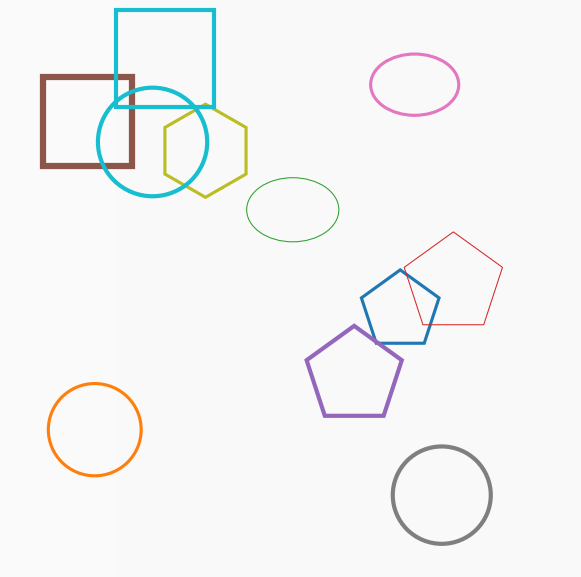[{"shape": "pentagon", "thickness": 1.5, "radius": 0.35, "center": [0.689, 0.462]}, {"shape": "circle", "thickness": 1.5, "radius": 0.4, "center": [0.163, 0.255]}, {"shape": "oval", "thickness": 0.5, "radius": 0.4, "center": [0.504, 0.636]}, {"shape": "pentagon", "thickness": 0.5, "radius": 0.44, "center": [0.78, 0.509]}, {"shape": "pentagon", "thickness": 2, "radius": 0.43, "center": [0.609, 0.349]}, {"shape": "square", "thickness": 3, "radius": 0.38, "center": [0.15, 0.789]}, {"shape": "oval", "thickness": 1.5, "radius": 0.38, "center": [0.713, 0.853]}, {"shape": "circle", "thickness": 2, "radius": 0.42, "center": [0.76, 0.142]}, {"shape": "hexagon", "thickness": 1.5, "radius": 0.4, "center": [0.354, 0.738]}, {"shape": "circle", "thickness": 2, "radius": 0.47, "center": [0.262, 0.753]}, {"shape": "square", "thickness": 2, "radius": 0.42, "center": [0.284, 0.898]}]